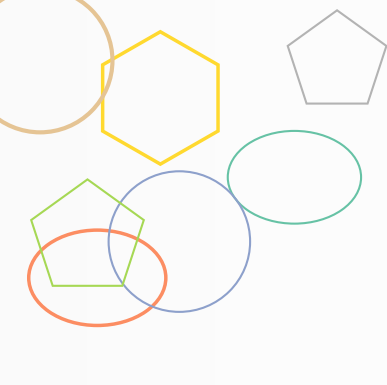[{"shape": "oval", "thickness": 1.5, "radius": 0.86, "center": [0.76, 0.54]}, {"shape": "oval", "thickness": 2.5, "radius": 0.88, "center": [0.251, 0.278]}, {"shape": "circle", "thickness": 1.5, "radius": 0.91, "center": [0.463, 0.373]}, {"shape": "pentagon", "thickness": 1.5, "radius": 0.76, "center": [0.226, 0.381]}, {"shape": "hexagon", "thickness": 2.5, "radius": 0.86, "center": [0.414, 0.746]}, {"shape": "circle", "thickness": 3, "radius": 0.93, "center": [0.104, 0.843]}, {"shape": "pentagon", "thickness": 1.5, "radius": 0.67, "center": [0.87, 0.839]}]